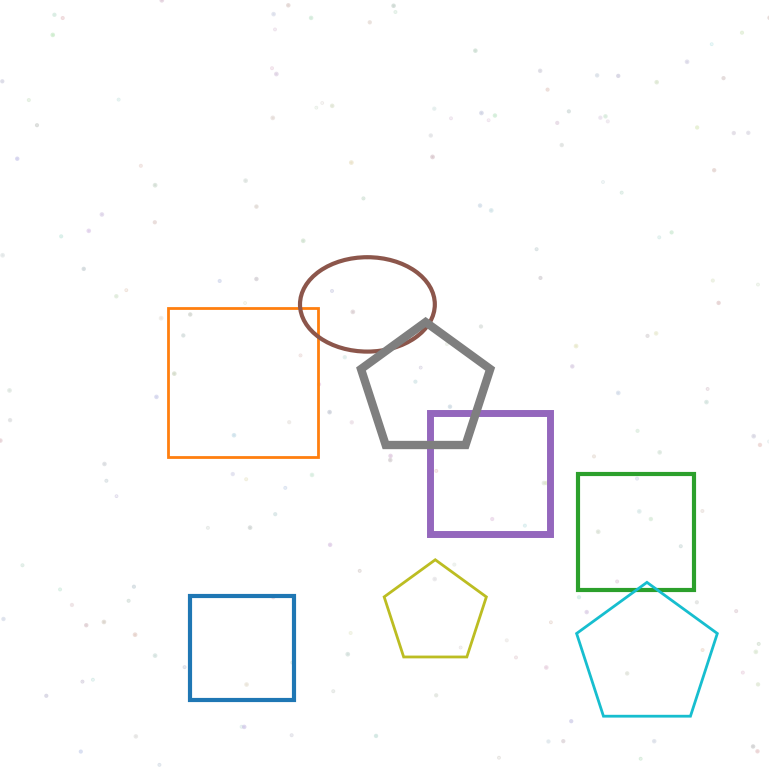[{"shape": "square", "thickness": 1.5, "radius": 0.34, "center": [0.314, 0.158]}, {"shape": "square", "thickness": 1, "radius": 0.49, "center": [0.316, 0.503]}, {"shape": "square", "thickness": 1.5, "radius": 0.38, "center": [0.826, 0.309]}, {"shape": "square", "thickness": 2.5, "radius": 0.39, "center": [0.636, 0.385]}, {"shape": "oval", "thickness": 1.5, "radius": 0.44, "center": [0.477, 0.605]}, {"shape": "pentagon", "thickness": 3, "radius": 0.44, "center": [0.553, 0.493]}, {"shape": "pentagon", "thickness": 1, "radius": 0.35, "center": [0.565, 0.203]}, {"shape": "pentagon", "thickness": 1, "radius": 0.48, "center": [0.84, 0.148]}]